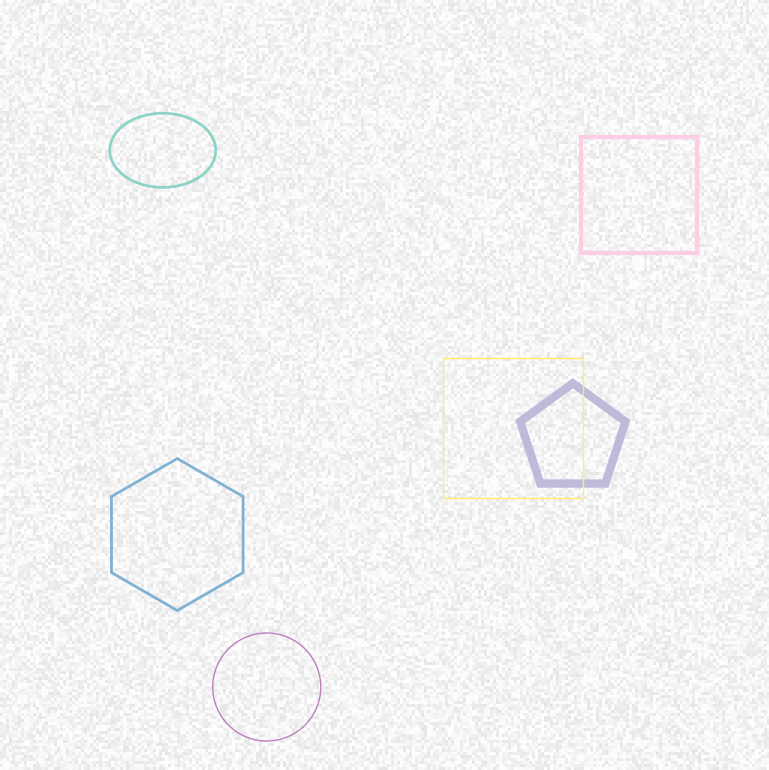[{"shape": "oval", "thickness": 1, "radius": 0.34, "center": [0.211, 0.805]}, {"shape": "pentagon", "thickness": 3, "radius": 0.36, "center": [0.744, 0.43]}, {"shape": "hexagon", "thickness": 1, "radius": 0.49, "center": [0.23, 0.306]}, {"shape": "square", "thickness": 1.5, "radius": 0.38, "center": [0.83, 0.747]}, {"shape": "circle", "thickness": 0.5, "radius": 0.35, "center": [0.346, 0.108]}, {"shape": "square", "thickness": 0.5, "radius": 0.45, "center": [0.666, 0.445]}]